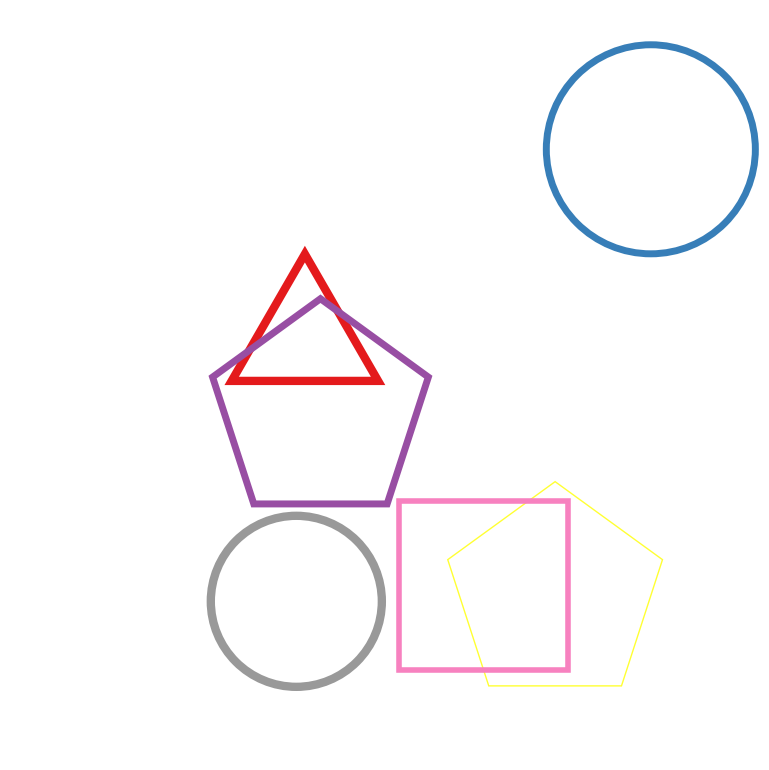[{"shape": "triangle", "thickness": 3, "radius": 0.55, "center": [0.396, 0.56]}, {"shape": "circle", "thickness": 2.5, "radius": 0.68, "center": [0.845, 0.806]}, {"shape": "pentagon", "thickness": 2.5, "radius": 0.74, "center": [0.416, 0.465]}, {"shape": "pentagon", "thickness": 0.5, "radius": 0.73, "center": [0.721, 0.228]}, {"shape": "square", "thickness": 2, "radius": 0.55, "center": [0.628, 0.239]}, {"shape": "circle", "thickness": 3, "radius": 0.56, "center": [0.385, 0.219]}]